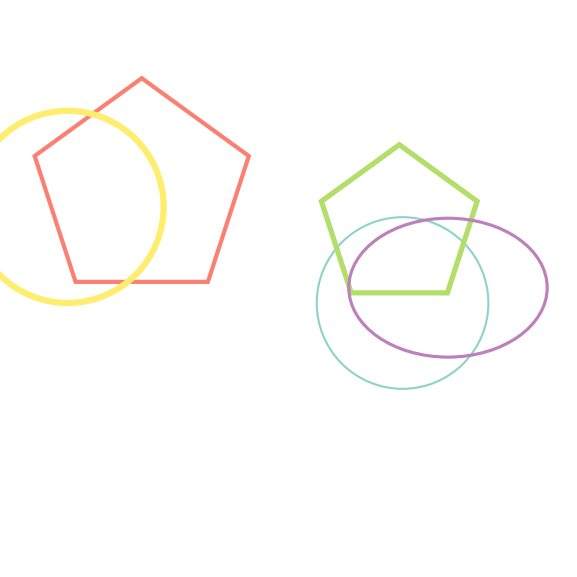[{"shape": "circle", "thickness": 1, "radius": 0.74, "center": [0.697, 0.474]}, {"shape": "pentagon", "thickness": 2, "radius": 0.97, "center": [0.245, 0.669]}, {"shape": "pentagon", "thickness": 2.5, "radius": 0.71, "center": [0.691, 0.607]}, {"shape": "oval", "thickness": 1.5, "radius": 0.86, "center": [0.776, 0.501]}, {"shape": "circle", "thickness": 3, "radius": 0.83, "center": [0.117, 0.641]}]